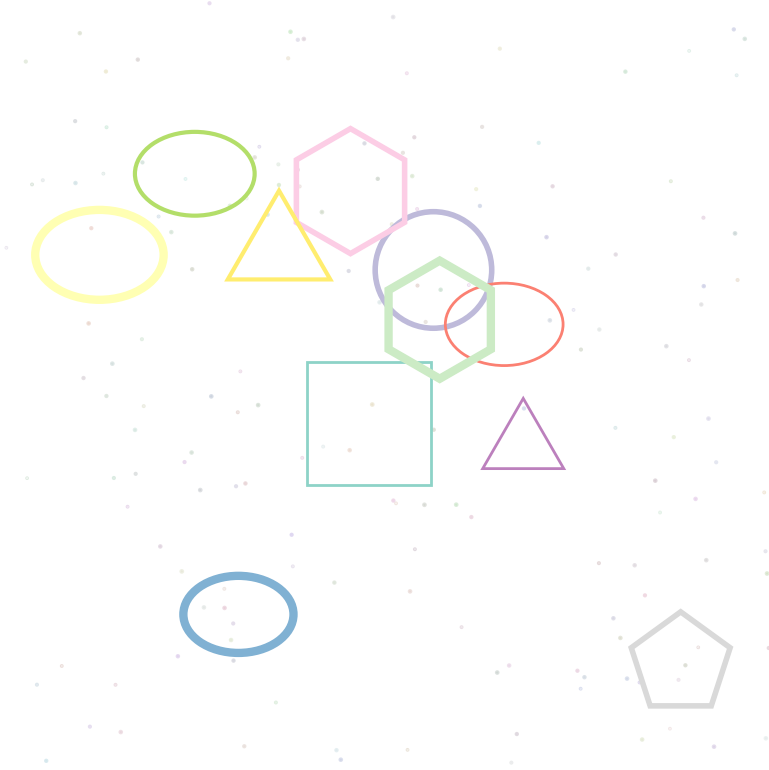[{"shape": "square", "thickness": 1, "radius": 0.4, "center": [0.479, 0.45]}, {"shape": "oval", "thickness": 3, "radius": 0.42, "center": [0.129, 0.669]}, {"shape": "circle", "thickness": 2, "radius": 0.38, "center": [0.563, 0.649]}, {"shape": "oval", "thickness": 1, "radius": 0.38, "center": [0.655, 0.579]}, {"shape": "oval", "thickness": 3, "radius": 0.36, "center": [0.31, 0.202]}, {"shape": "oval", "thickness": 1.5, "radius": 0.39, "center": [0.253, 0.774]}, {"shape": "hexagon", "thickness": 2, "radius": 0.41, "center": [0.455, 0.752]}, {"shape": "pentagon", "thickness": 2, "radius": 0.34, "center": [0.884, 0.138]}, {"shape": "triangle", "thickness": 1, "radius": 0.3, "center": [0.68, 0.422]}, {"shape": "hexagon", "thickness": 3, "radius": 0.38, "center": [0.571, 0.585]}, {"shape": "triangle", "thickness": 1.5, "radius": 0.38, "center": [0.362, 0.676]}]